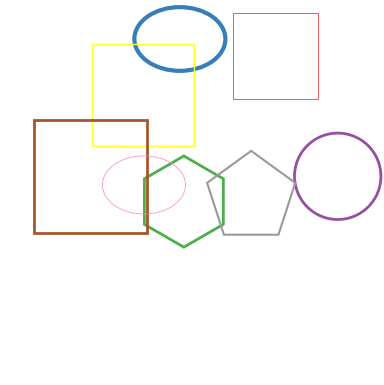[{"shape": "square", "thickness": 0.5, "radius": 0.56, "center": [0.716, 0.855]}, {"shape": "oval", "thickness": 3, "radius": 0.59, "center": [0.467, 0.899]}, {"shape": "hexagon", "thickness": 2, "radius": 0.59, "center": [0.478, 0.476]}, {"shape": "circle", "thickness": 2, "radius": 0.56, "center": [0.877, 0.542]}, {"shape": "square", "thickness": 1, "radius": 0.66, "center": [0.37, 0.754]}, {"shape": "square", "thickness": 2, "radius": 0.73, "center": [0.235, 0.542]}, {"shape": "oval", "thickness": 0.5, "radius": 0.54, "center": [0.374, 0.52]}, {"shape": "pentagon", "thickness": 1.5, "radius": 0.6, "center": [0.652, 0.488]}]